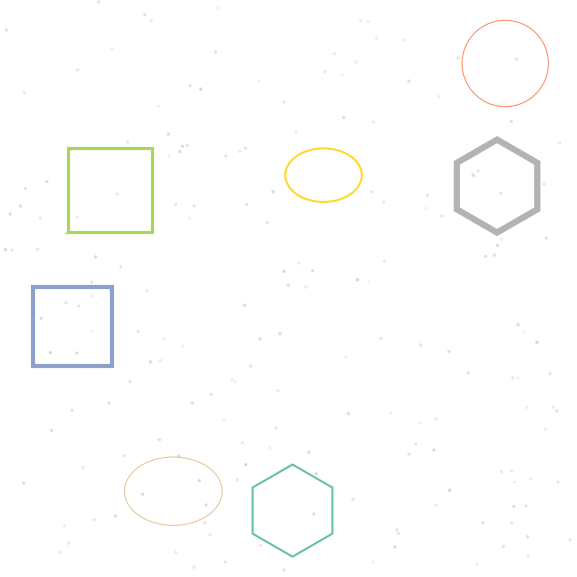[{"shape": "hexagon", "thickness": 1, "radius": 0.4, "center": [0.507, 0.115]}, {"shape": "circle", "thickness": 0.5, "radius": 0.37, "center": [0.875, 0.889]}, {"shape": "square", "thickness": 2, "radius": 0.34, "center": [0.125, 0.433]}, {"shape": "square", "thickness": 1.5, "radius": 0.36, "center": [0.19, 0.671]}, {"shape": "oval", "thickness": 1, "radius": 0.33, "center": [0.56, 0.696]}, {"shape": "oval", "thickness": 0.5, "radius": 0.42, "center": [0.3, 0.149]}, {"shape": "hexagon", "thickness": 3, "radius": 0.4, "center": [0.861, 0.677]}]